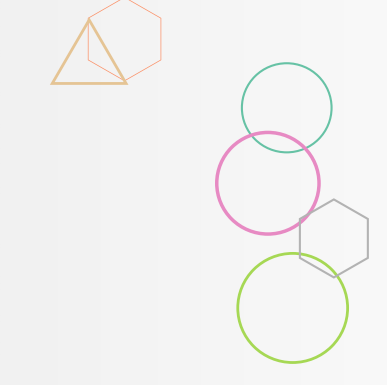[{"shape": "circle", "thickness": 1.5, "radius": 0.58, "center": [0.74, 0.72]}, {"shape": "hexagon", "thickness": 0.5, "radius": 0.54, "center": [0.321, 0.899]}, {"shape": "circle", "thickness": 2.5, "radius": 0.66, "center": [0.691, 0.524]}, {"shape": "circle", "thickness": 2, "radius": 0.71, "center": [0.755, 0.2]}, {"shape": "triangle", "thickness": 2, "radius": 0.55, "center": [0.23, 0.838]}, {"shape": "hexagon", "thickness": 1.5, "radius": 0.51, "center": [0.862, 0.381]}]